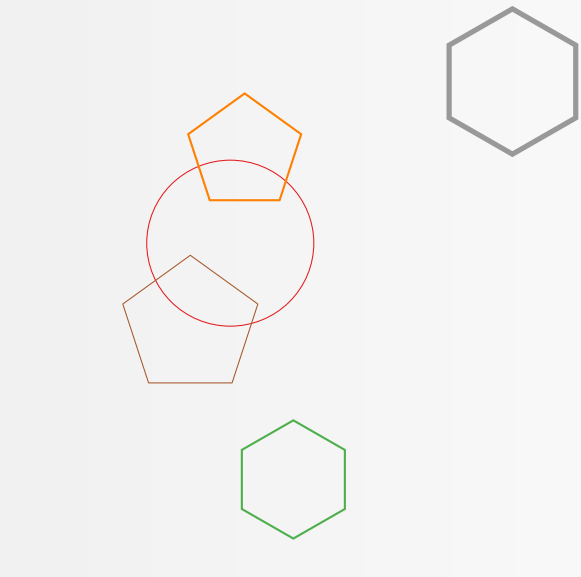[{"shape": "circle", "thickness": 0.5, "radius": 0.72, "center": [0.396, 0.578]}, {"shape": "hexagon", "thickness": 1, "radius": 0.51, "center": [0.505, 0.169]}, {"shape": "pentagon", "thickness": 1, "radius": 0.51, "center": [0.421, 0.735]}, {"shape": "pentagon", "thickness": 0.5, "radius": 0.61, "center": [0.327, 0.435]}, {"shape": "hexagon", "thickness": 2.5, "radius": 0.63, "center": [0.882, 0.858]}]